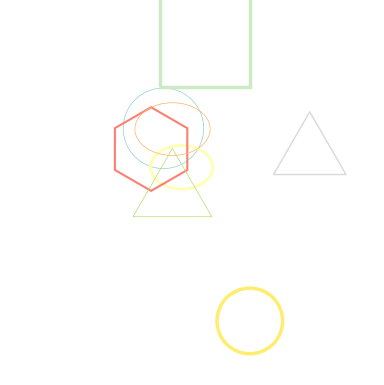[{"shape": "circle", "thickness": 0.5, "radius": 0.52, "center": [0.425, 0.667]}, {"shape": "oval", "thickness": 2, "radius": 0.4, "center": [0.472, 0.565]}, {"shape": "hexagon", "thickness": 1.5, "radius": 0.54, "center": [0.392, 0.613]}, {"shape": "oval", "thickness": 0.5, "radius": 0.49, "center": [0.448, 0.665]}, {"shape": "triangle", "thickness": 0.5, "radius": 0.59, "center": [0.448, 0.496]}, {"shape": "triangle", "thickness": 1, "radius": 0.54, "center": [0.805, 0.601]}, {"shape": "square", "thickness": 2.5, "radius": 0.59, "center": [0.533, 0.89]}, {"shape": "circle", "thickness": 2.5, "radius": 0.43, "center": [0.649, 0.166]}]